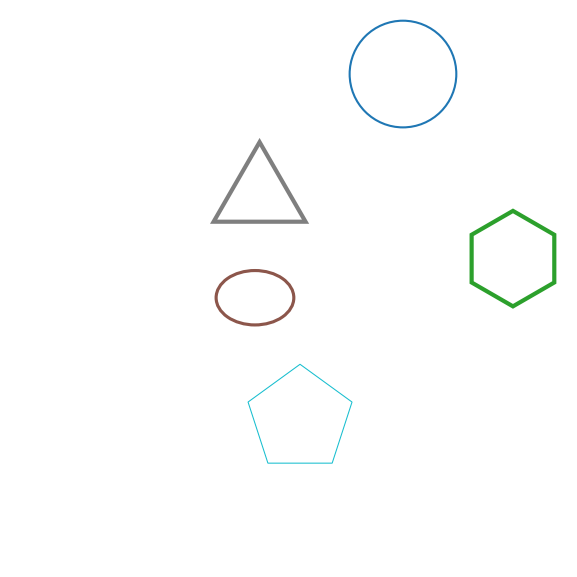[{"shape": "circle", "thickness": 1, "radius": 0.46, "center": [0.698, 0.871]}, {"shape": "hexagon", "thickness": 2, "radius": 0.41, "center": [0.888, 0.551]}, {"shape": "oval", "thickness": 1.5, "radius": 0.34, "center": [0.442, 0.484]}, {"shape": "triangle", "thickness": 2, "radius": 0.46, "center": [0.449, 0.661]}, {"shape": "pentagon", "thickness": 0.5, "radius": 0.47, "center": [0.52, 0.274]}]